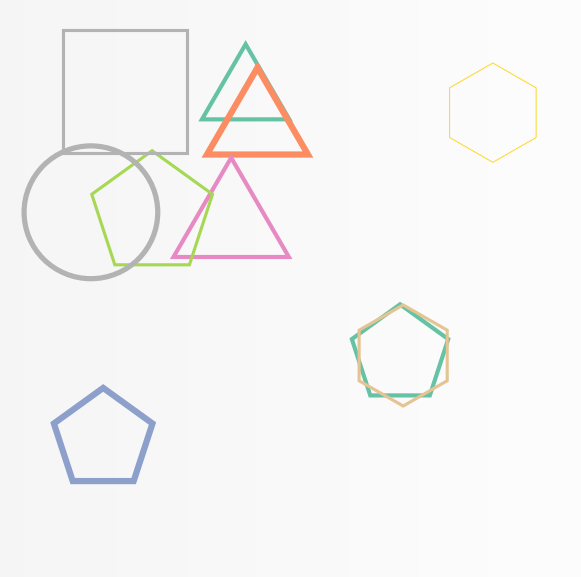[{"shape": "pentagon", "thickness": 2, "radius": 0.44, "center": [0.688, 0.385]}, {"shape": "triangle", "thickness": 2, "radius": 0.43, "center": [0.423, 0.836]}, {"shape": "triangle", "thickness": 3, "radius": 0.5, "center": [0.443, 0.782]}, {"shape": "pentagon", "thickness": 3, "radius": 0.45, "center": [0.178, 0.238]}, {"shape": "triangle", "thickness": 2, "radius": 0.57, "center": [0.398, 0.611]}, {"shape": "pentagon", "thickness": 1.5, "radius": 0.55, "center": [0.262, 0.629]}, {"shape": "hexagon", "thickness": 0.5, "radius": 0.43, "center": [0.848, 0.804]}, {"shape": "hexagon", "thickness": 1.5, "radius": 0.44, "center": [0.694, 0.384]}, {"shape": "square", "thickness": 1.5, "radius": 0.53, "center": [0.215, 0.841]}, {"shape": "circle", "thickness": 2.5, "radius": 0.57, "center": [0.156, 0.632]}]